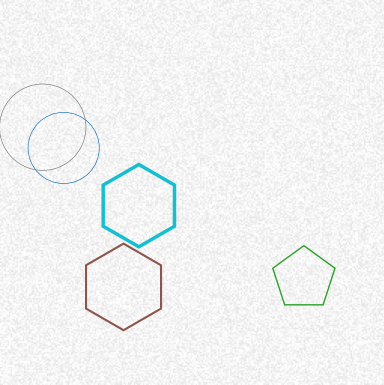[{"shape": "circle", "thickness": 0.5, "radius": 0.46, "center": [0.165, 0.616]}, {"shape": "pentagon", "thickness": 1, "radius": 0.42, "center": [0.789, 0.277]}, {"shape": "hexagon", "thickness": 1.5, "radius": 0.56, "center": [0.321, 0.255]}, {"shape": "circle", "thickness": 0.5, "radius": 0.56, "center": [0.111, 0.67]}, {"shape": "hexagon", "thickness": 2.5, "radius": 0.53, "center": [0.361, 0.466]}]